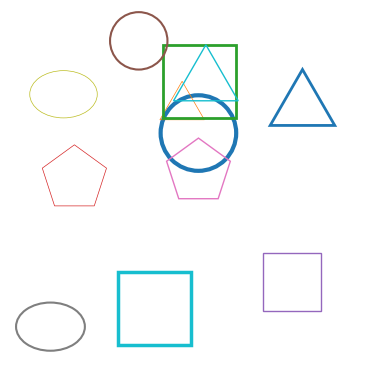[{"shape": "triangle", "thickness": 2, "radius": 0.48, "center": [0.786, 0.723]}, {"shape": "circle", "thickness": 3, "radius": 0.49, "center": [0.515, 0.654]}, {"shape": "triangle", "thickness": 0.5, "radius": 0.33, "center": [0.473, 0.722]}, {"shape": "square", "thickness": 2, "radius": 0.48, "center": [0.518, 0.788]}, {"shape": "pentagon", "thickness": 0.5, "radius": 0.44, "center": [0.193, 0.536]}, {"shape": "square", "thickness": 1, "radius": 0.38, "center": [0.76, 0.268]}, {"shape": "circle", "thickness": 1.5, "radius": 0.37, "center": [0.36, 0.894]}, {"shape": "pentagon", "thickness": 1, "radius": 0.44, "center": [0.515, 0.554]}, {"shape": "oval", "thickness": 1.5, "radius": 0.45, "center": [0.131, 0.152]}, {"shape": "oval", "thickness": 0.5, "radius": 0.44, "center": [0.165, 0.755]}, {"shape": "square", "thickness": 2.5, "radius": 0.47, "center": [0.402, 0.198]}, {"shape": "triangle", "thickness": 1, "radius": 0.48, "center": [0.535, 0.787]}]